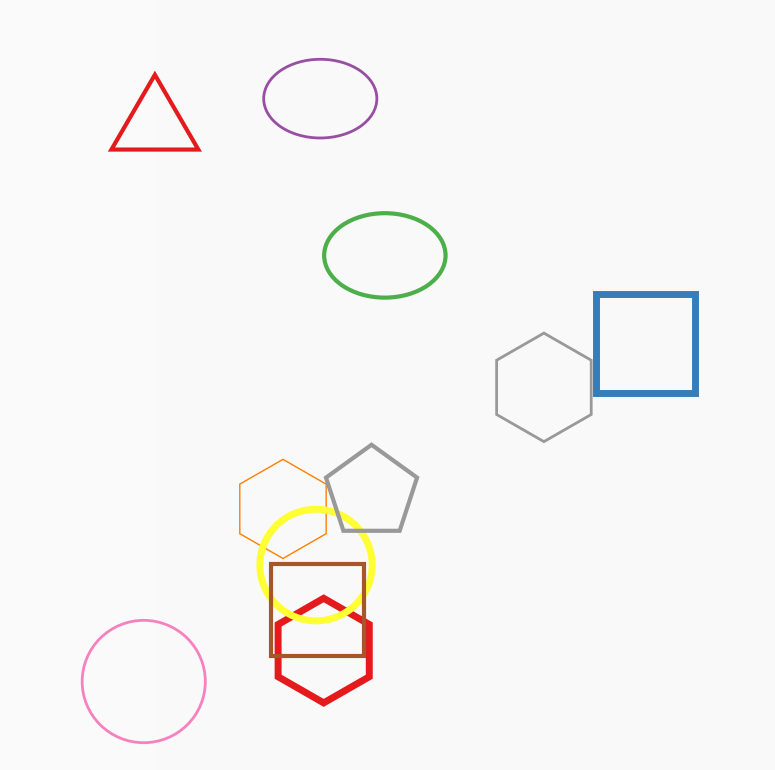[{"shape": "triangle", "thickness": 1.5, "radius": 0.32, "center": [0.2, 0.838]}, {"shape": "hexagon", "thickness": 2.5, "radius": 0.34, "center": [0.418, 0.155]}, {"shape": "square", "thickness": 2.5, "radius": 0.32, "center": [0.833, 0.554]}, {"shape": "oval", "thickness": 1.5, "radius": 0.39, "center": [0.497, 0.668]}, {"shape": "oval", "thickness": 1, "radius": 0.37, "center": [0.413, 0.872]}, {"shape": "hexagon", "thickness": 0.5, "radius": 0.32, "center": [0.365, 0.339]}, {"shape": "circle", "thickness": 2.5, "radius": 0.36, "center": [0.408, 0.266]}, {"shape": "square", "thickness": 1.5, "radius": 0.3, "center": [0.41, 0.208]}, {"shape": "circle", "thickness": 1, "radius": 0.4, "center": [0.185, 0.115]}, {"shape": "hexagon", "thickness": 1, "radius": 0.35, "center": [0.702, 0.497]}, {"shape": "pentagon", "thickness": 1.5, "radius": 0.31, "center": [0.479, 0.361]}]